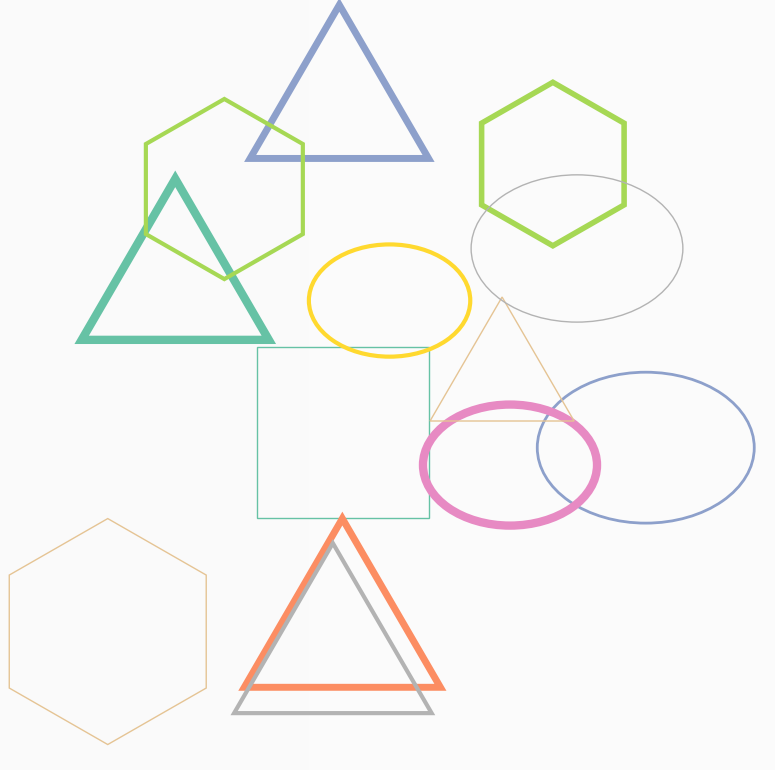[{"shape": "square", "thickness": 0.5, "radius": 0.56, "center": [0.442, 0.438]}, {"shape": "triangle", "thickness": 3, "radius": 0.7, "center": [0.226, 0.628]}, {"shape": "triangle", "thickness": 2.5, "radius": 0.73, "center": [0.442, 0.18]}, {"shape": "triangle", "thickness": 2.5, "radius": 0.66, "center": [0.438, 0.861]}, {"shape": "oval", "thickness": 1, "radius": 0.7, "center": [0.833, 0.419]}, {"shape": "oval", "thickness": 3, "radius": 0.56, "center": [0.658, 0.396]}, {"shape": "hexagon", "thickness": 1.5, "radius": 0.58, "center": [0.289, 0.754]}, {"shape": "hexagon", "thickness": 2, "radius": 0.53, "center": [0.713, 0.787]}, {"shape": "oval", "thickness": 1.5, "radius": 0.52, "center": [0.503, 0.61]}, {"shape": "triangle", "thickness": 0.5, "radius": 0.54, "center": [0.648, 0.507]}, {"shape": "hexagon", "thickness": 0.5, "radius": 0.73, "center": [0.139, 0.18]}, {"shape": "oval", "thickness": 0.5, "radius": 0.68, "center": [0.745, 0.677]}, {"shape": "triangle", "thickness": 1.5, "radius": 0.74, "center": [0.43, 0.147]}]